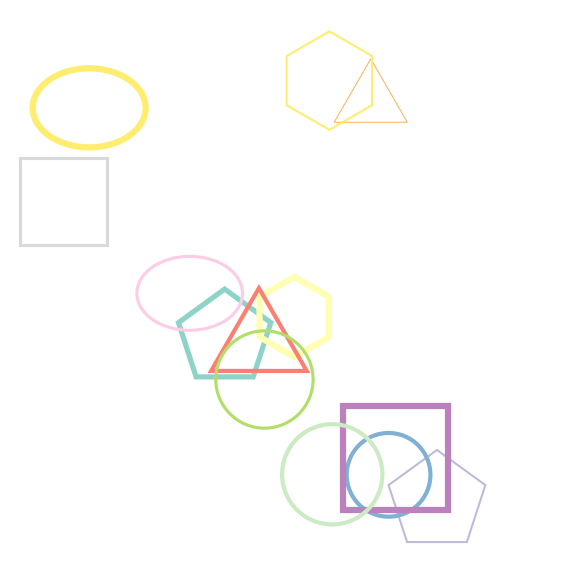[{"shape": "pentagon", "thickness": 2.5, "radius": 0.42, "center": [0.389, 0.415]}, {"shape": "hexagon", "thickness": 3, "radius": 0.35, "center": [0.51, 0.45]}, {"shape": "pentagon", "thickness": 1, "radius": 0.44, "center": [0.757, 0.132]}, {"shape": "triangle", "thickness": 2, "radius": 0.48, "center": [0.448, 0.405]}, {"shape": "circle", "thickness": 2, "radius": 0.36, "center": [0.673, 0.177]}, {"shape": "triangle", "thickness": 0.5, "radius": 0.37, "center": [0.642, 0.824]}, {"shape": "circle", "thickness": 1.5, "radius": 0.42, "center": [0.458, 0.342]}, {"shape": "oval", "thickness": 1.5, "radius": 0.46, "center": [0.328, 0.491]}, {"shape": "square", "thickness": 1.5, "radius": 0.38, "center": [0.11, 0.651]}, {"shape": "square", "thickness": 3, "radius": 0.45, "center": [0.685, 0.206]}, {"shape": "circle", "thickness": 2, "radius": 0.43, "center": [0.575, 0.178]}, {"shape": "oval", "thickness": 3, "radius": 0.49, "center": [0.154, 0.812]}, {"shape": "hexagon", "thickness": 1, "radius": 0.43, "center": [0.57, 0.86]}]